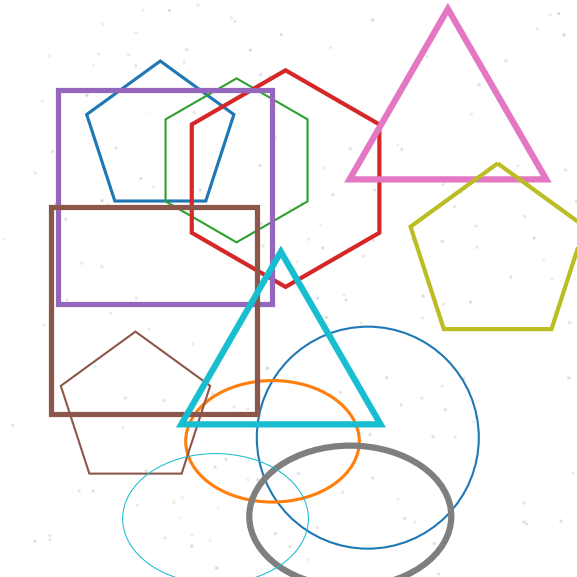[{"shape": "pentagon", "thickness": 1.5, "radius": 0.67, "center": [0.278, 0.759]}, {"shape": "circle", "thickness": 1, "radius": 0.96, "center": [0.637, 0.241]}, {"shape": "oval", "thickness": 1.5, "radius": 0.75, "center": [0.472, 0.235]}, {"shape": "hexagon", "thickness": 1, "radius": 0.71, "center": [0.41, 0.721]}, {"shape": "hexagon", "thickness": 2, "radius": 0.94, "center": [0.494, 0.69]}, {"shape": "square", "thickness": 2.5, "radius": 0.93, "center": [0.287, 0.658]}, {"shape": "pentagon", "thickness": 1, "radius": 0.68, "center": [0.235, 0.289]}, {"shape": "square", "thickness": 2.5, "radius": 0.9, "center": [0.267, 0.461]}, {"shape": "triangle", "thickness": 3, "radius": 0.98, "center": [0.776, 0.787]}, {"shape": "oval", "thickness": 3, "radius": 0.87, "center": [0.607, 0.105]}, {"shape": "pentagon", "thickness": 2, "radius": 0.79, "center": [0.862, 0.558]}, {"shape": "triangle", "thickness": 3, "radius": 1.0, "center": [0.486, 0.364]}, {"shape": "oval", "thickness": 0.5, "radius": 0.8, "center": [0.373, 0.101]}]